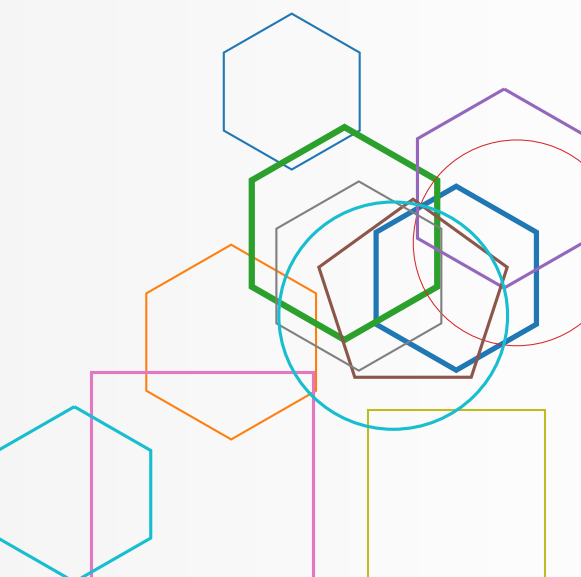[{"shape": "hexagon", "thickness": 1, "radius": 0.67, "center": [0.502, 0.841]}, {"shape": "hexagon", "thickness": 2.5, "radius": 0.8, "center": [0.785, 0.517]}, {"shape": "hexagon", "thickness": 1, "radius": 0.84, "center": [0.398, 0.407]}, {"shape": "hexagon", "thickness": 3, "radius": 0.92, "center": [0.593, 0.595]}, {"shape": "circle", "thickness": 0.5, "radius": 0.89, "center": [0.889, 0.579]}, {"shape": "hexagon", "thickness": 1.5, "radius": 0.86, "center": [0.867, 0.673]}, {"shape": "pentagon", "thickness": 1.5, "radius": 0.85, "center": [0.711, 0.484]}, {"shape": "square", "thickness": 1.5, "radius": 0.95, "center": [0.348, 0.165]}, {"shape": "hexagon", "thickness": 1, "radius": 0.82, "center": [0.617, 0.521]}, {"shape": "square", "thickness": 1, "radius": 0.76, "center": [0.785, 0.138]}, {"shape": "circle", "thickness": 1.5, "radius": 0.98, "center": [0.677, 0.453]}, {"shape": "hexagon", "thickness": 1.5, "radius": 0.76, "center": [0.128, 0.143]}]